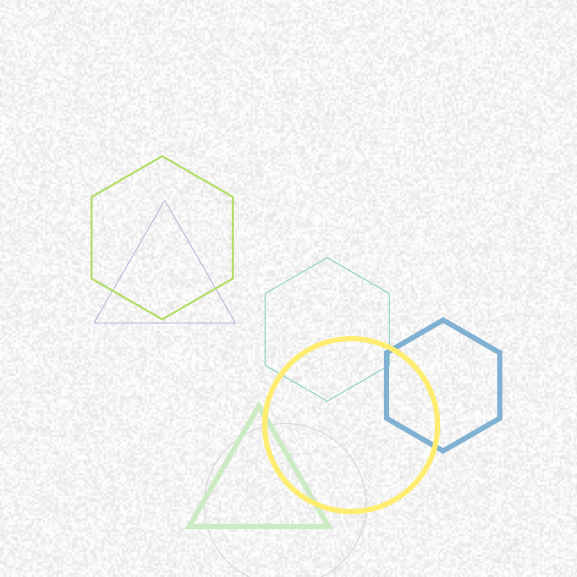[{"shape": "hexagon", "thickness": 0.5, "radius": 0.62, "center": [0.567, 0.429]}, {"shape": "triangle", "thickness": 0.5, "radius": 0.71, "center": [0.285, 0.511]}, {"shape": "hexagon", "thickness": 2.5, "radius": 0.57, "center": [0.767, 0.332]}, {"shape": "hexagon", "thickness": 1, "radius": 0.71, "center": [0.281, 0.587]}, {"shape": "circle", "thickness": 0.5, "radius": 0.7, "center": [0.494, 0.125]}, {"shape": "triangle", "thickness": 2.5, "radius": 0.7, "center": [0.448, 0.157]}, {"shape": "circle", "thickness": 2.5, "radius": 0.75, "center": [0.608, 0.263]}]